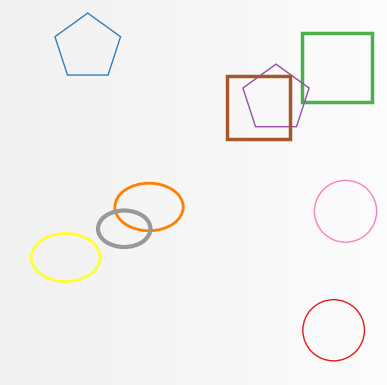[{"shape": "circle", "thickness": 1, "radius": 0.4, "center": [0.861, 0.142]}, {"shape": "pentagon", "thickness": 1, "radius": 0.44, "center": [0.226, 0.877]}, {"shape": "square", "thickness": 2.5, "radius": 0.45, "center": [0.87, 0.824]}, {"shape": "pentagon", "thickness": 1, "radius": 0.45, "center": [0.712, 0.744]}, {"shape": "oval", "thickness": 2, "radius": 0.44, "center": [0.385, 0.462]}, {"shape": "oval", "thickness": 2, "radius": 0.45, "center": [0.17, 0.331]}, {"shape": "square", "thickness": 2.5, "radius": 0.41, "center": [0.667, 0.72]}, {"shape": "circle", "thickness": 1, "radius": 0.4, "center": [0.892, 0.451]}, {"shape": "oval", "thickness": 3, "radius": 0.34, "center": [0.321, 0.406]}]